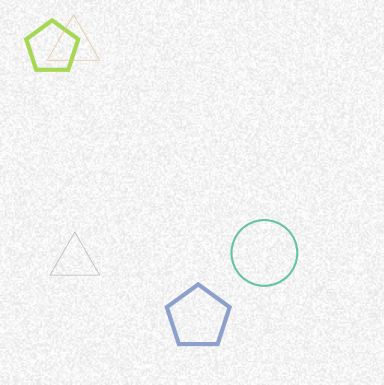[{"shape": "circle", "thickness": 1.5, "radius": 0.43, "center": [0.687, 0.343]}, {"shape": "pentagon", "thickness": 3, "radius": 0.43, "center": [0.515, 0.176]}, {"shape": "pentagon", "thickness": 3, "radius": 0.35, "center": [0.136, 0.876]}, {"shape": "triangle", "thickness": 0.5, "radius": 0.39, "center": [0.191, 0.883]}, {"shape": "triangle", "thickness": 0.5, "radius": 0.37, "center": [0.194, 0.323]}]